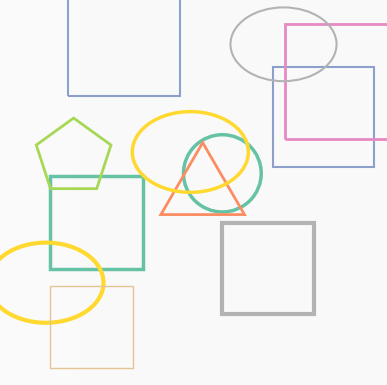[{"shape": "circle", "thickness": 2.5, "radius": 0.5, "center": [0.574, 0.55]}, {"shape": "square", "thickness": 2.5, "radius": 0.6, "center": [0.249, 0.422]}, {"shape": "triangle", "thickness": 2, "radius": 0.62, "center": [0.523, 0.505]}, {"shape": "square", "thickness": 1.5, "radius": 0.65, "center": [0.835, 0.696]}, {"shape": "square", "thickness": 1.5, "radius": 0.72, "center": [0.32, 0.894]}, {"shape": "square", "thickness": 2, "radius": 0.74, "center": [0.884, 0.788]}, {"shape": "pentagon", "thickness": 2, "radius": 0.51, "center": [0.19, 0.592]}, {"shape": "oval", "thickness": 2.5, "radius": 0.75, "center": [0.491, 0.605]}, {"shape": "oval", "thickness": 3, "radius": 0.74, "center": [0.118, 0.266]}, {"shape": "square", "thickness": 1, "radius": 0.53, "center": [0.237, 0.151]}, {"shape": "square", "thickness": 3, "radius": 0.59, "center": [0.691, 0.302]}, {"shape": "oval", "thickness": 1.5, "radius": 0.68, "center": [0.732, 0.885]}]